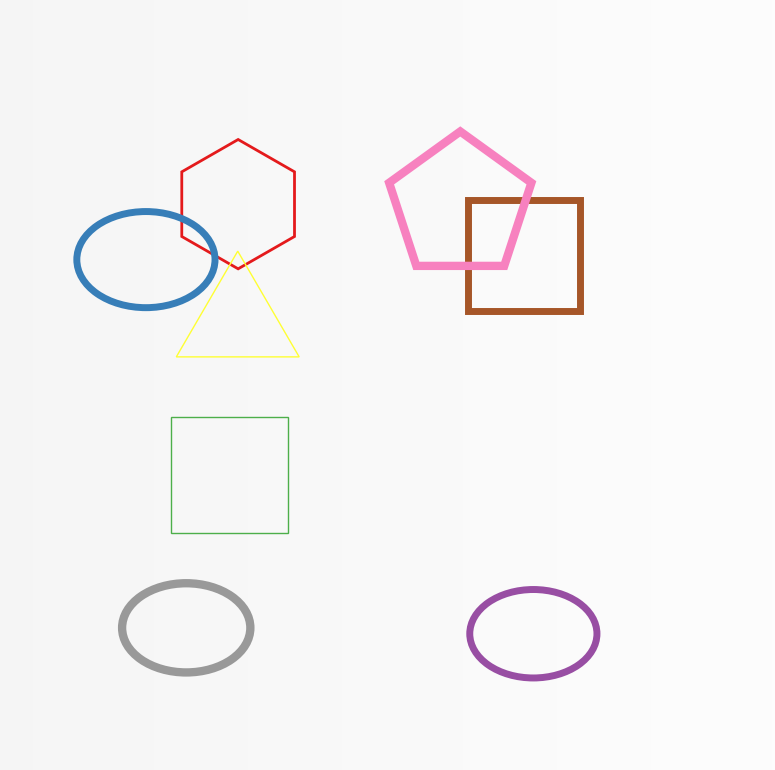[{"shape": "hexagon", "thickness": 1, "radius": 0.42, "center": [0.307, 0.735]}, {"shape": "oval", "thickness": 2.5, "radius": 0.45, "center": [0.188, 0.663]}, {"shape": "square", "thickness": 0.5, "radius": 0.38, "center": [0.296, 0.383]}, {"shape": "oval", "thickness": 2.5, "radius": 0.41, "center": [0.688, 0.177]}, {"shape": "triangle", "thickness": 0.5, "radius": 0.46, "center": [0.307, 0.582]}, {"shape": "square", "thickness": 2.5, "radius": 0.36, "center": [0.677, 0.669]}, {"shape": "pentagon", "thickness": 3, "radius": 0.48, "center": [0.594, 0.733]}, {"shape": "oval", "thickness": 3, "radius": 0.41, "center": [0.24, 0.185]}]